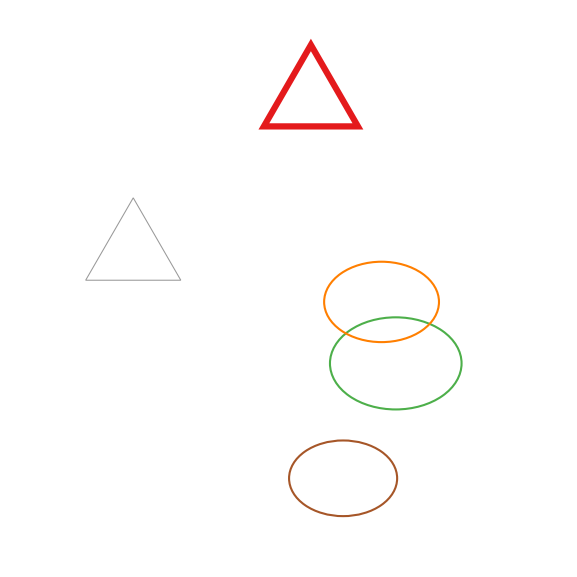[{"shape": "triangle", "thickness": 3, "radius": 0.47, "center": [0.538, 0.827]}, {"shape": "oval", "thickness": 1, "radius": 0.57, "center": [0.685, 0.37]}, {"shape": "oval", "thickness": 1, "radius": 0.5, "center": [0.661, 0.476]}, {"shape": "oval", "thickness": 1, "radius": 0.47, "center": [0.594, 0.171]}, {"shape": "triangle", "thickness": 0.5, "radius": 0.48, "center": [0.231, 0.561]}]